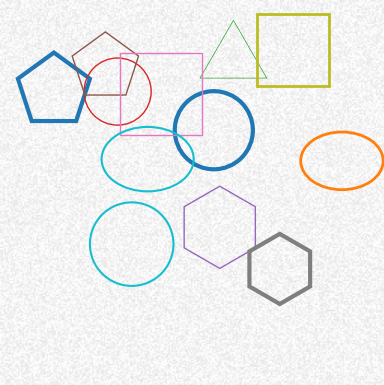[{"shape": "pentagon", "thickness": 3, "radius": 0.49, "center": [0.14, 0.765]}, {"shape": "circle", "thickness": 3, "radius": 0.51, "center": [0.555, 0.662]}, {"shape": "oval", "thickness": 2, "radius": 0.54, "center": [0.888, 0.582]}, {"shape": "triangle", "thickness": 0.5, "radius": 0.5, "center": [0.606, 0.847]}, {"shape": "circle", "thickness": 1, "radius": 0.44, "center": [0.305, 0.762]}, {"shape": "hexagon", "thickness": 1, "radius": 0.53, "center": [0.571, 0.41]}, {"shape": "pentagon", "thickness": 1, "radius": 0.45, "center": [0.274, 0.826]}, {"shape": "square", "thickness": 1, "radius": 0.53, "center": [0.419, 0.756]}, {"shape": "hexagon", "thickness": 3, "radius": 0.46, "center": [0.727, 0.301]}, {"shape": "square", "thickness": 2, "radius": 0.47, "center": [0.761, 0.869]}, {"shape": "circle", "thickness": 1.5, "radius": 0.54, "center": [0.342, 0.366]}, {"shape": "oval", "thickness": 1.5, "radius": 0.6, "center": [0.383, 0.587]}]